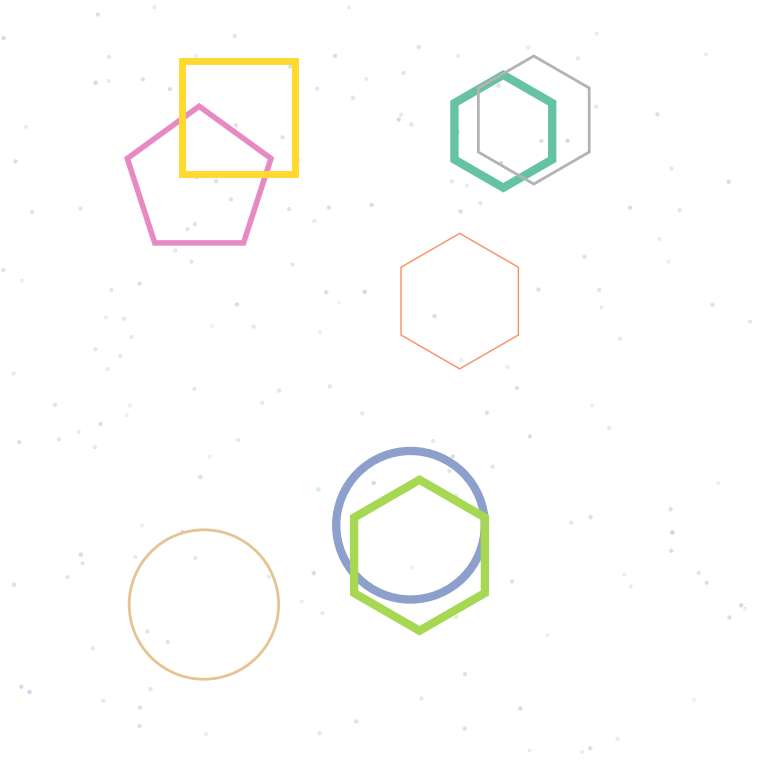[{"shape": "hexagon", "thickness": 3, "radius": 0.37, "center": [0.654, 0.829]}, {"shape": "hexagon", "thickness": 0.5, "radius": 0.44, "center": [0.597, 0.609]}, {"shape": "circle", "thickness": 3, "radius": 0.48, "center": [0.533, 0.318]}, {"shape": "pentagon", "thickness": 2, "radius": 0.49, "center": [0.259, 0.764]}, {"shape": "hexagon", "thickness": 3, "radius": 0.49, "center": [0.545, 0.279]}, {"shape": "square", "thickness": 2.5, "radius": 0.37, "center": [0.31, 0.847]}, {"shape": "circle", "thickness": 1, "radius": 0.49, "center": [0.265, 0.215]}, {"shape": "hexagon", "thickness": 1, "radius": 0.42, "center": [0.693, 0.844]}]